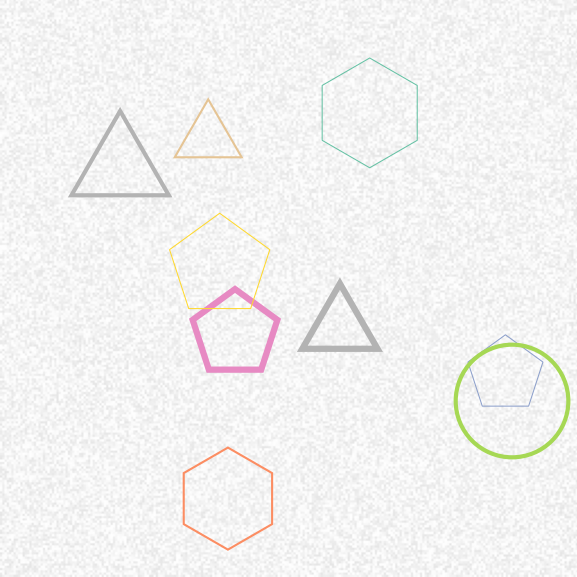[{"shape": "hexagon", "thickness": 0.5, "radius": 0.48, "center": [0.64, 0.804]}, {"shape": "hexagon", "thickness": 1, "radius": 0.44, "center": [0.395, 0.136]}, {"shape": "pentagon", "thickness": 0.5, "radius": 0.34, "center": [0.875, 0.351]}, {"shape": "pentagon", "thickness": 3, "radius": 0.39, "center": [0.407, 0.421]}, {"shape": "circle", "thickness": 2, "radius": 0.49, "center": [0.887, 0.305]}, {"shape": "pentagon", "thickness": 0.5, "radius": 0.46, "center": [0.38, 0.539]}, {"shape": "triangle", "thickness": 1, "radius": 0.33, "center": [0.361, 0.76]}, {"shape": "triangle", "thickness": 3, "radius": 0.38, "center": [0.589, 0.433]}, {"shape": "triangle", "thickness": 2, "radius": 0.49, "center": [0.208, 0.71]}]